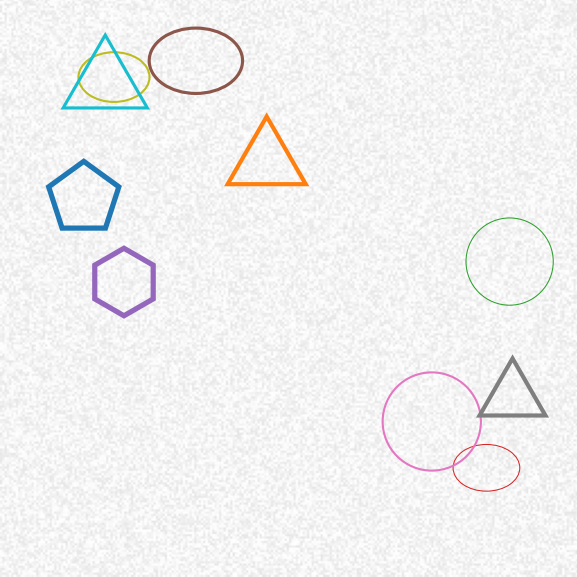[{"shape": "pentagon", "thickness": 2.5, "radius": 0.32, "center": [0.145, 0.656]}, {"shape": "triangle", "thickness": 2, "radius": 0.39, "center": [0.462, 0.719]}, {"shape": "circle", "thickness": 0.5, "radius": 0.38, "center": [0.882, 0.546]}, {"shape": "oval", "thickness": 0.5, "radius": 0.29, "center": [0.842, 0.189]}, {"shape": "hexagon", "thickness": 2.5, "radius": 0.29, "center": [0.215, 0.511]}, {"shape": "oval", "thickness": 1.5, "radius": 0.4, "center": [0.339, 0.894]}, {"shape": "circle", "thickness": 1, "radius": 0.43, "center": [0.748, 0.269]}, {"shape": "triangle", "thickness": 2, "radius": 0.33, "center": [0.888, 0.313]}, {"shape": "oval", "thickness": 1, "radius": 0.31, "center": [0.197, 0.866]}, {"shape": "triangle", "thickness": 1.5, "radius": 0.42, "center": [0.182, 0.854]}]